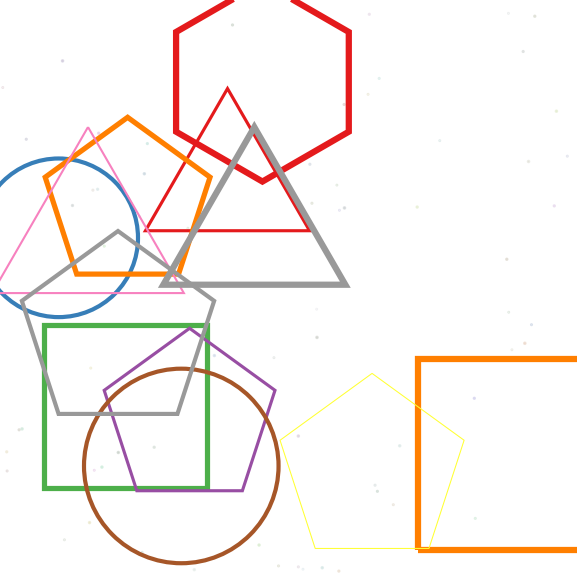[{"shape": "hexagon", "thickness": 3, "radius": 0.86, "center": [0.454, 0.857]}, {"shape": "triangle", "thickness": 1.5, "radius": 0.82, "center": [0.394, 0.682]}, {"shape": "circle", "thickness": 2, "radius": 0.69, "center": [0.102, 0.587]}, {"shape": "square", "thickness": 2.5, "radius": 0.71, "center": [0.217, 0.296]}, {"shape": "pentagon", "thickness": 1.5, "radius": 0.78, "center": [0.328, 0.275]}, {"shape": "square", "thickness": 3, "radius": 0.83, "center": [0.889, 0.212]}, {"shape": "pentagon", "thickness": 2.5, "radius": 0.75, "center": [0.221, 0.646]}, {"shape": "pentagon", "thickness": 0.5, "radius": 0.84, "center": [0.644, 0.185]}, {"shape": "circle", "thickness": 2, "radius": 0.84, "center": [0.314, 0.192]}, {"shape": "triangle", "thickness": 1, "radius": 0.96, "center": [0.152, 0.587]}, {"shape": "triangle", "thickness": 3, "radius": 0.91, "center": [0.44, 0.597]}, {"shape": "pentagon", "thickness": 2, "radius": 0.88, "center": [0.204, 0.424]}]